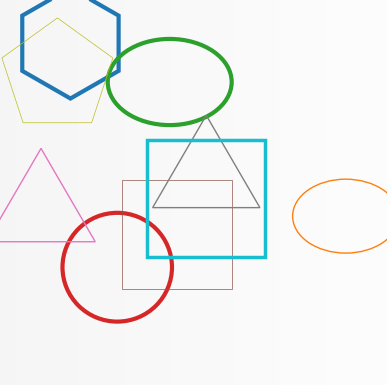[{"shape": "hexagon", "thickness": 3, "radius": 0.72, "center": [0.182, 0.888]}, {"shape": "oval", "thickness": 1, "radius": 0.69, "center": [0.892, 0.439]}, {"shape": "oval", "thickness": 3, "radius": 0.8, "center": [0.438, 0.787]}, {"shape": "circle", "thickness": 3, "radius": 0.71, "center": [0.303, 0.306]}, {"shape": "square", "thickness": 0.5, "radius": 0.71, "center": [0.458, 0.392]}, {"shape": "triangle", "thickness": 1, "radius": 0.81, "center": [0.106, 0.453]}, {"shape": "triangle", "thickness": 1, "radius": 0.8, "center": [0.532, 0.541]}, {"shape": "pentagon", "thickness": 0.5, "radius": 0.75, "center": [0.148, 0.803]}, {"shape": "square", "thickness": 2.5, "radius": 0.76, "center": [0.532, 0.485]}]